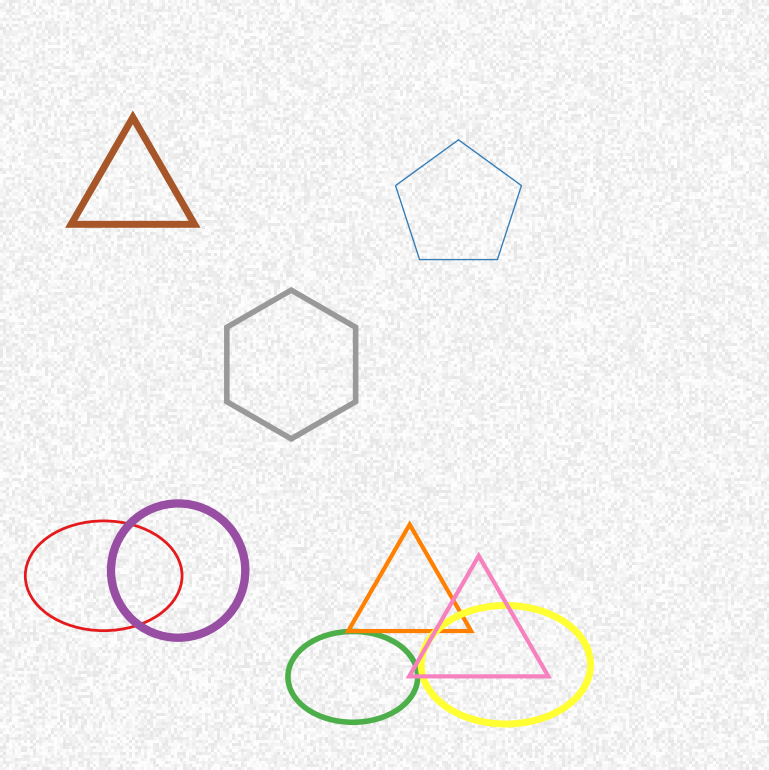[{"shape": "oval", "thickness": 1, "radius": 0.51, "center": [0.135, 0.252]}, {"shape": "pentagon", "thickness": 0.5, "radius": 0.43, "center": [0.595, 0.732]}, {"shape": "oval", "thickness": 2, "radius": 0.42, "center": [0.458, 0.121]}, {"shape": "circle", "thickness": 3, "radius": 0.44, "center": [0.231, 0.259]}, {"shape": "triangle", "thickness": 1.5, "radius": 0.46, "center": [0.532, 0.227]}, {"shape": "oval", "thickness": 2.5, "radius": 0.55, "center": [0.657, 0.137]}, {"shape": "triangle", "thickness": 2.5, "radius": 0.46, "center": [0.173, 0.755]}, {"shape": "triangle", "thickness": 1.5, "radius": 0.52, "center": [0.622, 0.174]}, {"shape": "hexagon", "thickness": 2, "radius": 0.48, "center": [0.378, 0.527]}]